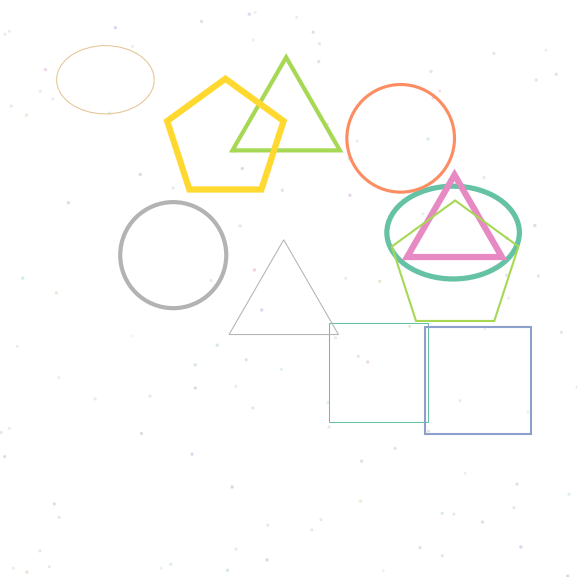[{"shape": "square", "thickness": 0.5, "radius": 0.43, "center": [0.655, 0.354]}, {"shape": "oval", "thickness": 2.5, "radius": 0.57, "center": [0.785, 0.596]}, {"shape": "circle", "thickness": 1.5, "radius": 0.47, "center": [0.694, 0.76]}, {"shape": "square", "thickness": 1, "radius": 0.46, "center": [0.827, 0.34]}, {"shape": "triangle", "thickness": 3, "radius": 0.47, "center": [0.787, 0.601]}, {"shape": "triangle", "thickness": 2, "radius": 0.54, "center": [0.496, 0.792]}, {"shape": "pentagon", "thickness": 1, "radius": 0.58, "center": [0.788, 0.537]}, {"shape": "pentagon", "thickness": 3, "radius": 0.53, "center": [0.39, 0.757]}, {"shape": "oval", "thickness": 0.5, "radius": 0.42, "center": [0.183, 0.861]}, {"shape": "circle", "thickness": 2, "radius": 0.46, "center": [0.3, 0.557]}, {"shape": "triangle", "thickness": 0.5, "radius": 0.55, "center": [0.491, 0.475]}]